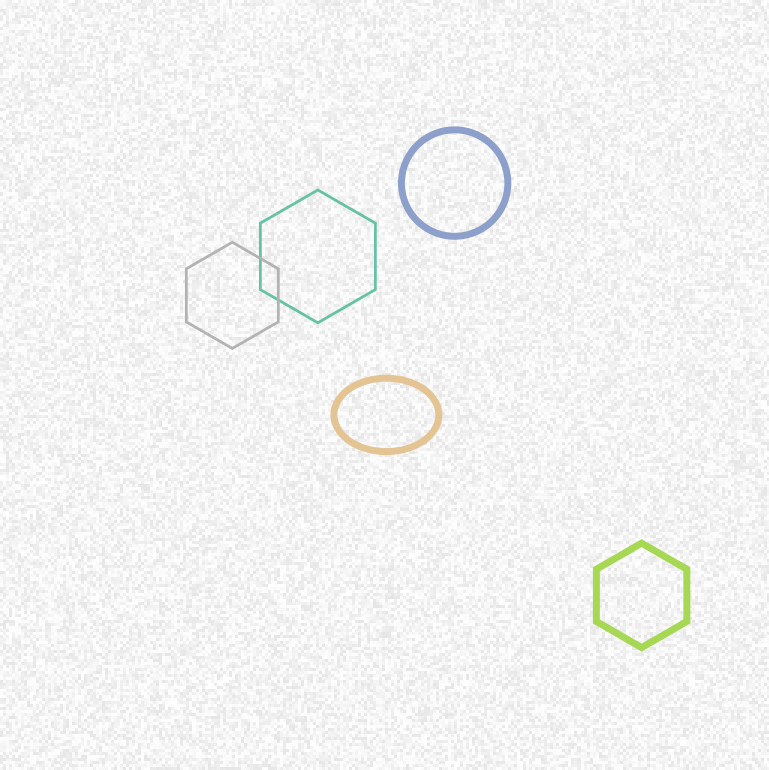[{"shape": "hexagon", "thickness": 1, "radius": 0.43, "center": [0.413, 0.667]}, {"shape": "circle", "thickness": 2.5, "radius": 0.35, "center": [0.59, 0.762]}, {"shape": "hexagon", "thickness": 2.5, "radius": 0.34, "center": [0.833, 0.227]}, {"shape": "oval", "thickness": 2.5, "radius": 0.34, "center": [0.502, 0.461]}, {"shape": "hexagon", "thickness": 1, "radius": 0.34, "center": [0.302, 0.616]}]